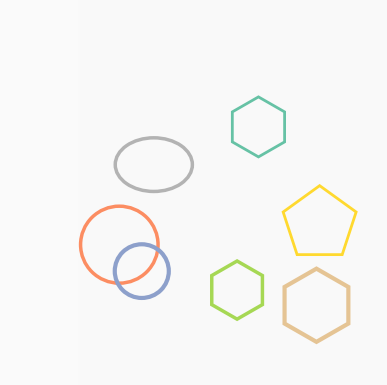[{"shape": "hexagon", "thickness": 2, "radius": 0.39, "center": [0.667, 0.67]}, {"shape": "circle", "thickness": 2.5, "radius": 0.5, "center": [0.308, 0.364]}, {"shape": "circle", "thickness": 3, "radius": 0.35, "center": [0.366, 0.296]}, {"shape": "hexagon", "thickness": 2.5, "radius": 0.38, "center": [0.612, 0.247]}, {"shape": "pentagon", "thickness": 2, "radius": 0.5, "center": [0.825, 0.419]}, {"shape": "hexagon", "thickness": 3, "radius": 0.48, "center": [0.817, 0.207]}, {"shape": "oval", "thickness": 2.5, "radius": 0.5, "center": [0.397, 0.572]}]